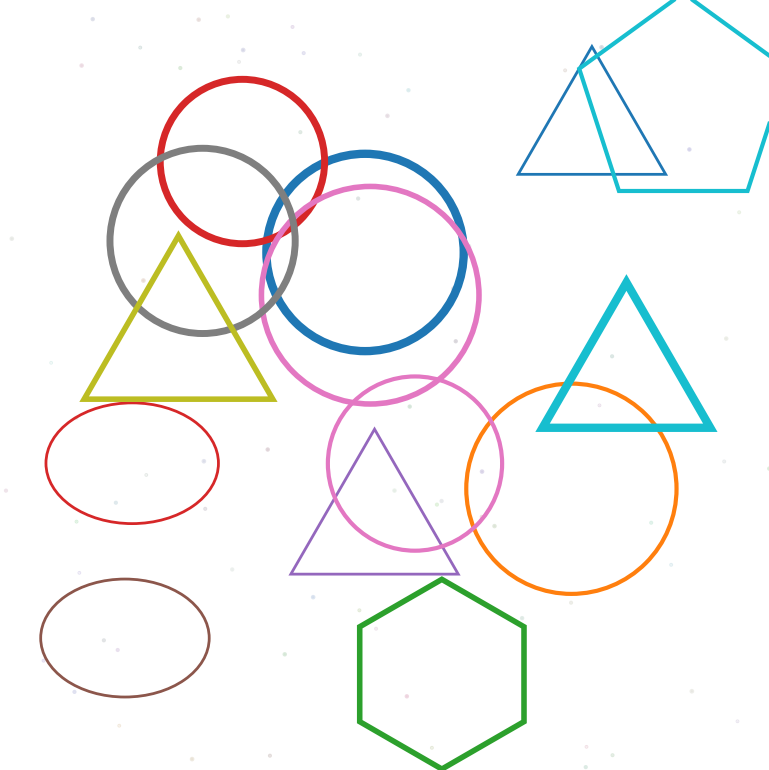[{"shape": "triangle", "thickness": 1, "radius": 0.55, "center": [0.769, 0.829]}, {"shape": "circle", "thickness": 3, "radius": 0.64, "center": [0.474, 0.672]}, {"shape": "circle", "thickness": 1.5, "radius": 0.68, "center": [0.742, 0.365]}, {"shape": "hexagon", "thickness": 2, "radius": 0.62, "center": [0.574, 0.124]}, {"shape": "circle", "thickness": 2.5, "radius": 0.53, "center": [0.315, 0.79]}, {"shape": "oval", "thickness": 1, "radius": 0.56, "center": [0.172, 0.398]}, {"shape": "triangle", "thickness": 1, "radius": 0.63, "center": [0.486, 0.317]}, {"shape": "oval", "thickness": 1, "radius": 0.55, "center": [0.162, 0.171]}, {"shape": "circle", "thickness": 2, "radius": 0.71, "center": [0.481, 0.617]}, {"shape": "circle", "thickness": 1.5, "radius": 0.57, "center": [0.539, 0.398]}, {"shape": "circle", "thickness": 2.5, "radius": 0.6, "center": [0.263, 0.687]}, {"shape": "triangle", "thickness": 2, "radius": 0.71, "center": [0.232, 0.552]}, {"shape": "triangle", "thickness": 3, "radius": 0.63, "center": [0.814, 0.507]}, {"shape": "pentagon", "thickness": 1.5, "radius": 0.71, "center": [0.887, 0.867]}]